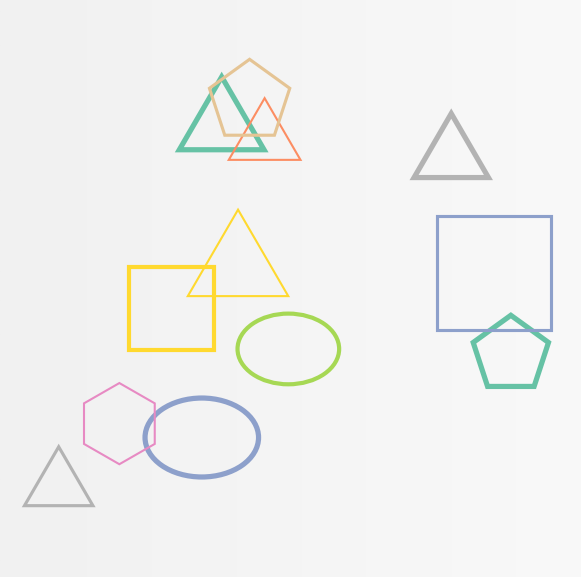[{"shape": "pentagon", "thickness": 2.5, "radius": 0.34, "center": [0.879, 0.385]}, {"shape": "triangle", "thickness": 2.5, "radius": 0.42, "center": [0.381, 0.782]}, {"shape": "triangle", "thickness": 1, "radius": 0.36, "center": [0.455, 0.758]}, {"shape": "oval", "thickness": 2.5, "radius": 0.49, "center": [0.347, 0.242]}, {"shape": "square", "thickness": 1.5, "radius": 0.49, "center": [0.85, 0.526]}, {"shape": "hexagon", "thickness": 1, "radius": 0.35, "center": [0.205, 0.266]}, {"shape": "oval", "thickness": 2, "radius": 0.44, "center": [0.496, 0.395]}, {"shape": "triangle", "thickness": 1, "radius": 0.5, "center": [0.41, 0.536]}, {"shape": "square", "thickness": 2, "radius": 0.36, "center": [0.295, 0.465]}, {"shape": "pentagon", "thickness": 1.5, "radius": 0.36, "center": [0.429, 0.824]}, {"shape": "triangle", "thickness": 1.5, "radius": 0.34, "center": [0.101, 0.157]}, {"shape": "triangle", "thickness": 2.5, "radius": 0.37, "center": [0.776, 0.729]}]